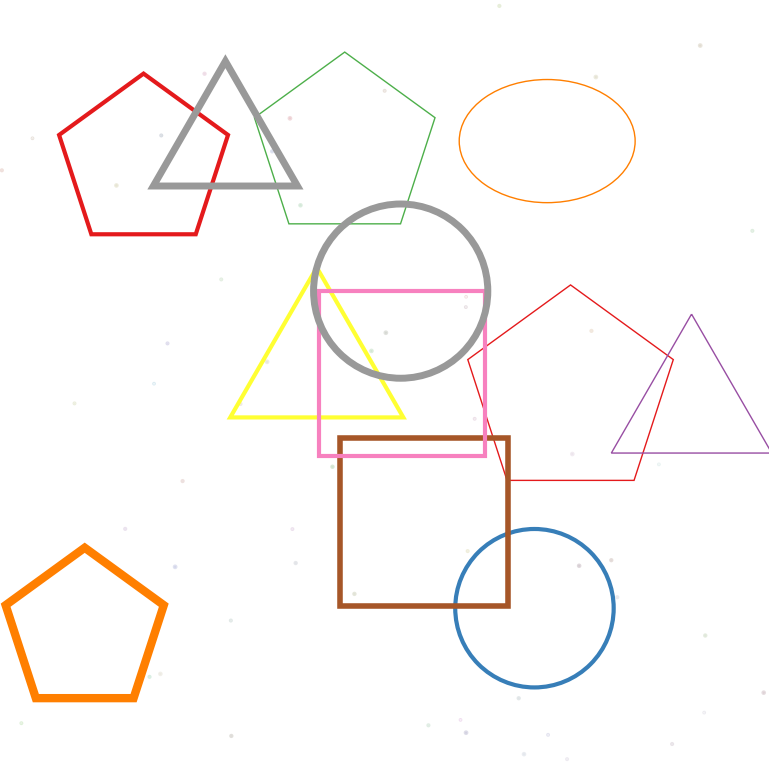[{"shape": "pentagon", "thickness": 1.5, "radius": 0.58, "center": [0.186, 0.789]}, {"shape": "pentagon", "thickness": 0.5, "radius": 0.7, "center": [0.741, 0.49]}, {"shape": "circle", "thickness": 1.5, "radius": 0.51, "center": [0.694, 0.21]}, {"shape": "pentagon", "thickness": 0.5, "radius": 0.62, "center": [0.448, 0.809]}, {"shape": "triangle", "thickness": 0.5, "radius": 0.6, "center": [0.898, 0.472]}, {"shape": "oval", "thickness": 0.5, "radius": 0.57, "center": [0.711, 0.817]}, {"shape": "pentagon", "thickness": 3, "radius": 0.54, "center": [0.11, 0.181]}, {"shape": "triangle", "thickness": 1.5, "radius": 0.65, "center": [0.411, 0.523]}, {"shape": "square", "thickness": 2, "radius": 0.54, "center": [0.551, 0.322]}, {"shape": "square", "thickness": 1.5, "radius": 0.54, "center": [0.522, 0.515]}, {"shape": "triangle", "thickness": 2.5, "radius": 0.54, "center": [0.293, 0.812]}, {"shape": "circle", "thickness": 2.5, "radius": 0.57, "center": [0.52, 0.622]}]